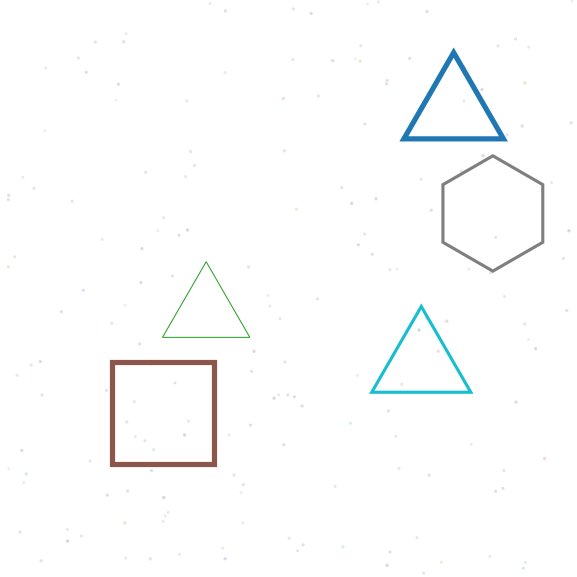[{"shape": "triangle", "thickness": 2.5, "radius": 0.5, "center": [0.786, 0.808]}, {"shape": "triangle", "thickness": 0.5, "radius": 0.44, "center": [0.357, 0.459]}, {"shape": "square", "thickness": 2.5, "radius": 0.44, "center": [0.282, 0.285]}, {"shape": "hexagon", "thickness": 1.5, "radius": 0.5, "center": [0.853, 0.629]}, {"shape": "triangle", "thickness": 1.5, "radius": 0.49, "center": [0.73, 0.369]}]